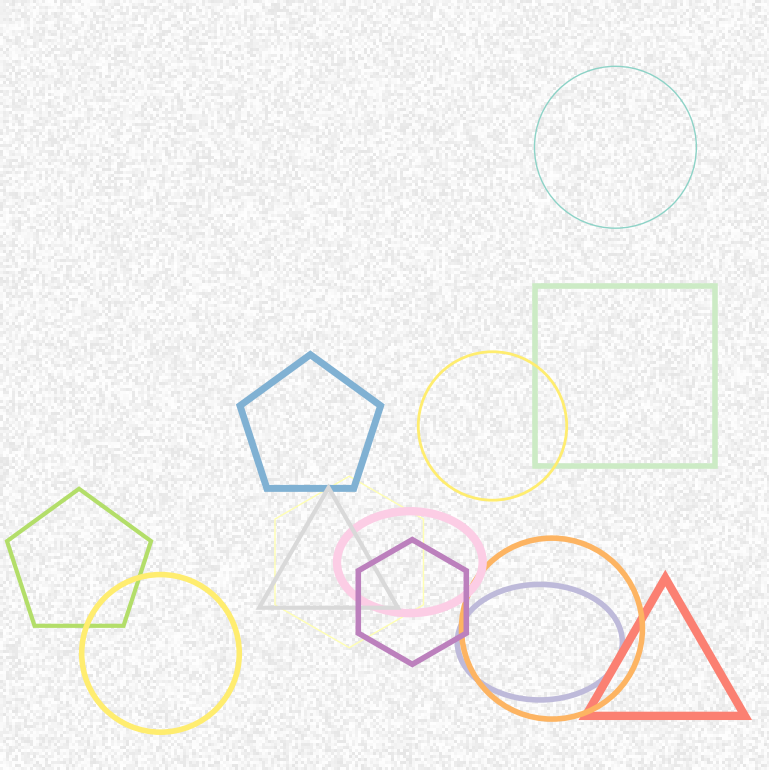[{"shape": "circle", "thickness": 0.5, "radius": 0.53, "center": [0.799, 0.809]}, {"shape": "hexagon", "thickness": 0.5, "radius": 0.56, "center": [0.454, 0.27]}, {"shape": "oval", "thickness": 2, "radius": 0.54, "center": [0.701, 0.166]}, {"shape": "triangle", "thickness": 3, "radius": 0.6, "center": [0.864, 0.13]}, {"shape": "pentagon", "thickness": 2.5, "radius": 0.48, "center": [0.403, 0.443]}, {"shape": "circle", "thickness": 2, "radius": 0.59, "center": [0.717, 0.184]}, {"shape": "pentagon", "thickness": 1.5, "radius": 0.49, "center": [0.103, 0.267]}, {"shape": "oval", "thickness": 3, "radius": 0.47, "center": [0.532, 0.27]}, {"shape": "triangle", "thickness": 1.5, "radius": 0.52, "center": [0.427, 0.263]}, {"shape": "hexagon", "thickness": 2, "radius": 0.4, "center": [0.535, 0.218]}, {"shape": "square", "thickness": 2, "radius": 0.58, "center": [0.812, 0.512]}, {"shape": "circle", "thickness": 2, "radius": 0.51, "center": [0.208, 0.151]}, {"shape": "circle", "thickness": 1, "radius": 0.48, "center": [0.64, 0.447]}]